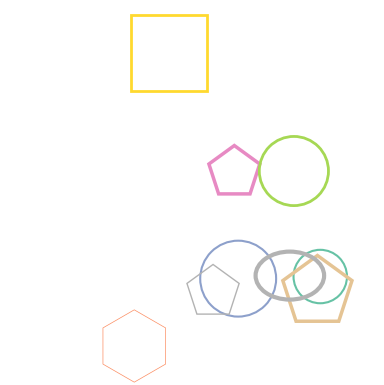[{"shape": "circle", "thickness": 1.5, "radius": 0.35, "center": [0.832, 0.282]}, {"shape": "hexagon", "thickness": 0.5, "radius": 0.47, "center": [0.349, 0.101]}, {"shape": "circle", "thickness": 1.5, "radius": 0.49, "center": [0.619, 0.276]}, {"shape": "pentagon", "thickness": 2.5, "radius": 0.35, "center": [0.609, 0.553]}, {"shape": "circle", "thickness": 2, "radius": 0.45, "center": [0.763, 0.556]}, {"shape": "square", "thickness": 2, "radius": 0.49, "center": [0.439, 0.863]}, {"shape": "pentagon", "thickness": 2.5, "radius": 0.47, "center": [0.824, 0.242]}, {"shape": "pentagon", "thickness": 1, "radius": 0.36, "center": [0.553, 0.242]}, {"shape": "oval", "thickness": 3, "radius": 0.45, "center": [0.753, 0.284]}]